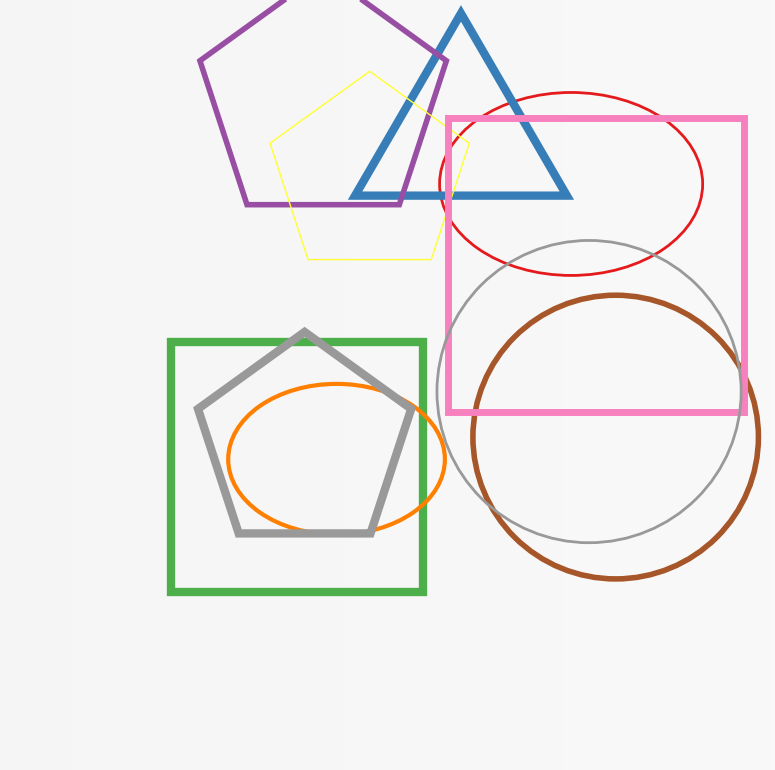[{"shape": "oval", "thickness": 1, "radius": 0.85, "center": [0.737, 0.761]}, {"shape": "triangle", "thickness": 3, "radius": 0.79, "center": [0.595, 0.825]}, {"shape": "square", "thickness": 3, "radius": 0.81, "center": [0.383, 0.394]}, {"shape": "pentagon", "thickness": 2, "radius": 0.84, "center": [0.417, 0.869]}, {"shape": "oval", "thickness": 1.5, "radius": 0.7, "center": [0.434, 0.404]}, {"shape": "pentagon", "thickness": 0.5, "radius": 0.68, "center": [0.477, 0.772]}, {"shape": "circle", "thickness": 2, "radius": 0.92, "center": [0.794, 0.432]}, {"shape": "square", "thickness": 2.5, "radius": 0.96, "center": [0.769, 0.655]}, {"shape": "pentagon", "thickness": 3, "radius": 0.72, "center": [0.393, 0.424]}, {"shape": "circle", "thickness": 1, "radius": 0.98, "center": [0.76, 0.491]}]